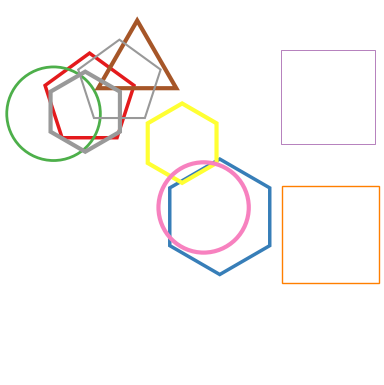[{"shape": "pentagon", "thickness": 2.5, "radius": 0.61, "center": [0.233, 0.741]}, {"shape": "hexagon", "thickness": 2.5, "radius": 0.75, "center": [0.571, 0.437]}, {"shape": "circle", "thickness": 2, "radius": 0.61, "center": [0.139, 0.705]}, {"shape": "square", "thickness": 0.5, "radius": 0.61, "center": [0.852, 0.749]}, {"shape": "square", "thickness": 1, "radius": 0.62, "center": [0.858, 0.391]}, {"shape": "hexagon", "thickness": 3, "radius": 0.52, "center": [0.473, 0.628]}, {"shape": "triangle", "thickness": 3, "radius": 0.59, "center": [0.356, 0.829]}, {"shape": "circle", "thickness": 3, "radius": 0.59, "center": [0.529, 0.461]}, {"shape": "pentagon", "thickness": 1.5, "radius": 0.56, "center": [0.31, 0.784]}, {"shape": "hexagon", "thickness": 3, "radius": 0.52, "center": [0.221, 0.71]}]